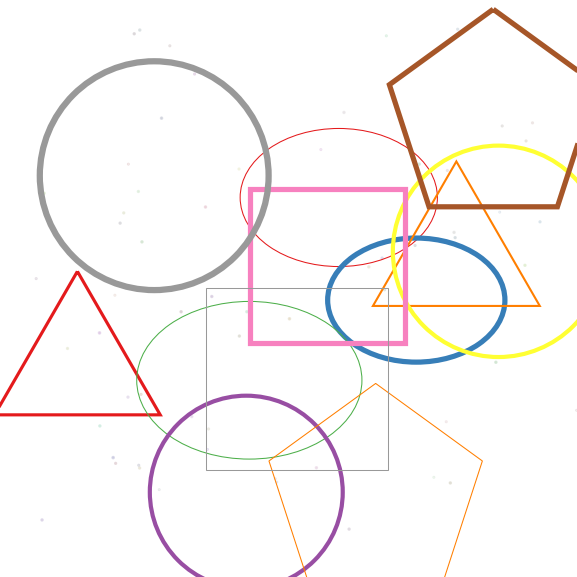[{"shape": "oval", "thickness": 0.5, "radius": 0.85, "center": [0.587, 0.657]}, {"shape": "triangle", "thickness": 1.5, "radius": 0.83, "center": [0.134, 0.364]}, {"shape": "oval", "thickness": 2.5, "radius": 0.77, "center": [0.721, 0.479]}, {"shape": "oval", "thickness": 0.5, "radius": 0.97, "center": [0.432, 0.341]}, {"shape": "circle", "thickness": 2, "radius": 0.84, "center": [0.426, 0.147]}, {"shape": "triangle", "thickness": 1, "radius": 0.83, "center": [0.79, 0.553]}, {"shape": "pentagon", "thickness": 0.5, "radius": 0.97, "center": [0.651, 0.141]}, {"shape": "circle", "thickness": 2, "radius": 0.92, "center": [0.863, 0.564]}, {"shape": "pentagon", "thickness": 2.5, "radius": 0.95, "center": [0.854, 0.794]}, {"shape": "square", "thickness": 2.5, "radius": 0.67, "center": [0.567, 0.538]}, {"shape": "square", "thickness": 0.5, "radius": 0.79, "center": [0.514, 0.343]}, {"shape": "circle", "thickness": 3, "radius": 0.99, "center": [0.267, 0.695]}]